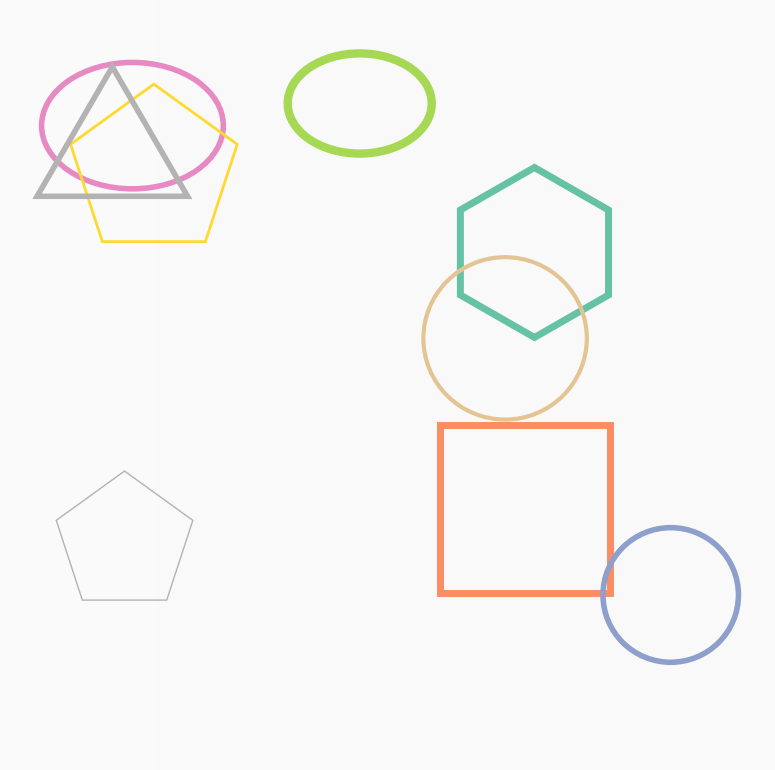[{"shape": "hexagon", "thickness": 2.5, "radius": 0.55, "center": [0.69, 0.672]}, {"shape": "square", "thickness": 2.5, "radius": 0.55, "center": [0.677, 0.338]}, {"shape": "circle", "thickness": 2, "radius": 0.44, "center": [0.865, 0.227]}, {"shape": "oval", "thickness": 2, "radius": 0.59, "center": [0.171, 0.837]}, {"shape": "oval", "thickness": 3, "radius": 0.46, "center": [0.464, 0.866]}, {"shape": "pentagon", "thickness": 1, "radius": 0.57, "center": [0.199, 0.778]}, {"shape": "circle", "thickness": 1.5, "radius": 0.53, "center": [0.652, 0.561]}, {"shape": "triangle", "thickness": 2, "radius": 0.56, "center": [0.145, 0.801]}, {"shape": "pentagon", "thickness": 0.5, "radius": 0.46, "center": [0.161, 0.296]}]